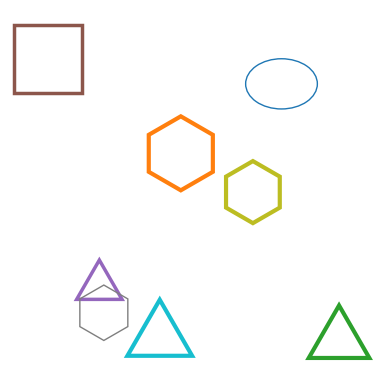[{"shape": "oval", "thickness": 1, "radius": 0.47, "center": [0.731, 0.782]}, {"shape": "hexagon", "thickness": 3, "radius": 0.48, "center": [0.47, 0.602]}, {"shape": "triangle", "thickness": 3, "radius": 0.45, "center": [0.881, 0.116]}, {"shape": "triangle", "thickness": 2.5, "radius": 0.34, "center": [0.258, 0.256]}, {"shape": "square", "thickness": 2.5, "radius": 0.44, "center": [0.125, 0.846]}, {"shape": "hexagon", "thickness": 1, "radius": 0.36, "center": [0.27, 0.188]}, {"shape": "hexagon", "thickness": 3, "radius": 0.4, "center": [0.657, 0.501]}, {"shape": "triangle", "thickness": 3, "radius": 0.49, "center": [0.415, 0.124]}]